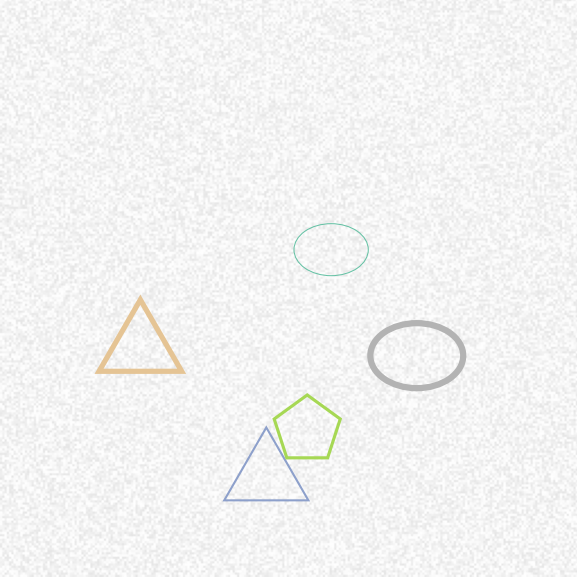[{"shape": "oval", "thickness": 0.5, "radius": 0.32, "center": [0.573, 0.567]}, {"shape": "triangle", "thickness": 1, "radius": 0.42, "center": [0.461, 0.175]}, {"shape": "pentagon", "thickness": 1.5, "radius": 0.3, "center": [0.532, 0.255]}, {"shape": "triangle", "thickness": 2.5, "radius": 0.41, "center": [0.243, 0.398]}, {"shape": "oval", "thickness": 3, "radius": 0.4, "center": [0.722, 0.383]}]